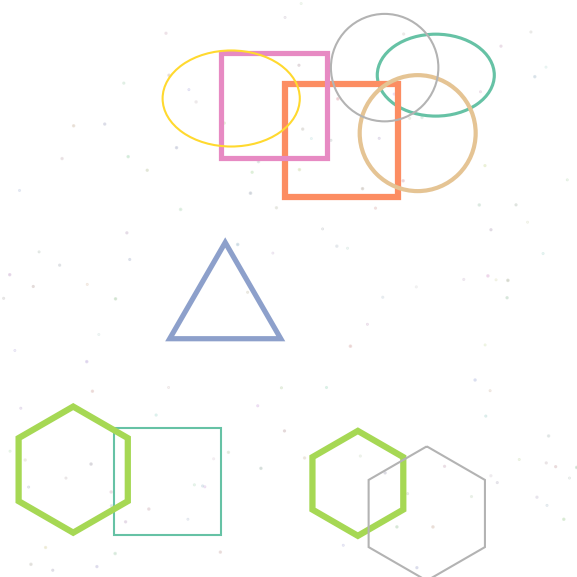[{"shape": "oval", "thickness": 1.5, "radius": 0.51, "center": [0.755, 0.869]}, {"shape": "square", "thickness": 1, "radius": 0.46, "center": [0.29, 0.166]}, {"shape": "square", "thickness": 3, "radius": 0.49, "center": [0.591, 0.756]}, {"shape": "triangle", "thickness": 2.5, "radius": 0.56, "center": [0.39, 0.468]}, {"shape": "square", "thickness": 2.5, "radius": 0.46, "center": [0.474, 0.817]}, {"shape": "hexagon", "thickness": 3, "radius": 0.45, "center": [0.62, 0.162]}, {"shape": "hexagon", "thickness": 3, "radius": 0.55, "center": [0.127, 0.186]}, {"shape": "oval", "thickness": 1, "radius": 0.59, "center": [0.4, 0.829]}, {"shape": "circle", "thickness": 2, "radius": 0.5, "center": [0.723, 0.769]}, {"shape": "hexagon", "thickness": 1, "radius": 0.58, "center": [0.739, 0.11]}, {"shape": "circle", "thickness": 1, "radius": 0.47, "center": [0.666, 0.882]}]